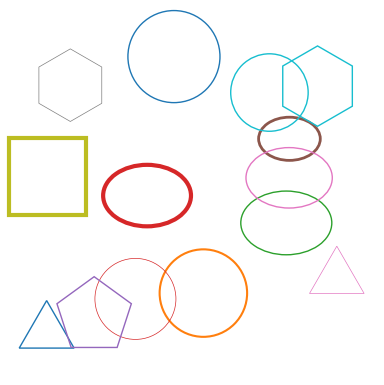[{"shape": "triangle", "thickness": 1, "radius": 0.41, "center": [0.121, 0.137]}, {"shape": "circle", "thickness": 1, "radius": 0.6, "center": [0.452, 0.853]}, {"shape": "circle", "thickness": 1.5, "radius": 0.57, "center": [0.528, 0.239]}, {"shape": "oval", "thickness": 1, "radius": 0.59, "center": [0.744, 0.421]}, {"shape": "oval", "thickness": 3, "radius": 0.57, "center": [0.382, 0.492]}, {"shape": "circle", "thickness": 0.5, "radius": 0.53, "center": [0.352, 0.224]}, {"shape": "pentagon", "thickness": 1, "radius": 0.51, "center": [0.245, 0.18]}, {"shape": "oval", "thickness": 2, "radius": 0.4, "center": [0.752, 0.639]}, {"shape": "triangle", "thickness": 0.5, "radius": 0.41, "center": [0.875, 0.279]}, {"shape": "oval", "thickness": 1, "radius": 0.56, "center": [0.751, 0.538]}, {"shape": "hexagon", "thickness": 0.5, "radius": 0.47, "center": [0.183, 0.779]}, {"shape": "square", "thickness": 3, "radius": 0.5, "center": [0.124, 0.541]}, {"shape": "hexagon", "thickness": 1, "radius": 0.52, "center": [0.825, 0.776]}, {"shape": "circle", "thickness": 1, "radius": 0.5, "center": [0.7, 0.76]}]